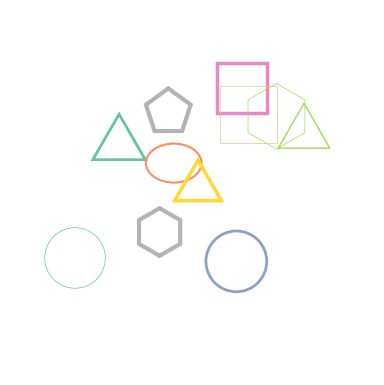[{"shape": "triangle", "thickness": 2, "radius": 0.39, "center": [0.309, 0.625]}, {"shape": "circle", "thickness": 0.5, "radius": 0.39, "center": [0.195, 0.33]}, {"shape": "oval", "thickness": 1.5, "radius": 0.36, "center": [0.451, 0.576]}, {"shape": "circle", "thickness": 2, "radius": 0.39, "center": [0.614, 0.321]}, {"shape": "square", "thickness": 2.5, "radius": 0.32, "center": [0.628, 0.771]}, {"shape": "triangle", "thickness": 1, "radius": 0.39, "center": [0.79, 0.654]}, {"shape": "hexagon", "thickness": 0.5, "radius": 0.43, "center": [0.718, 0.698]}, {"shape": "triangle", "thickness": 2.5, "radius": 0.35, "center": [0.514, 0.514]}, {"shape": "square", "thickness": 0.5, "radius": 0.38, "center": [0.646, 0.702]}, {"shape": "hexagon", "thickness": 3, "radius": 0.31, "center": [0.415, 0.397]}, {"shape": "pentagon", "thickness": 3, "radius": 0.31, "center": [0.437, 0.709]}]